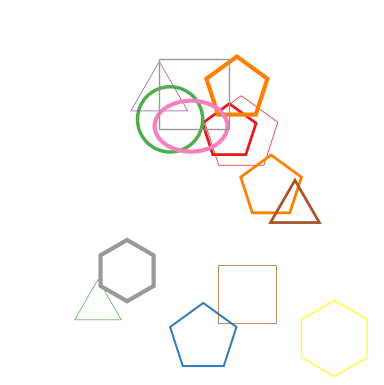[{"shape": "pentagon", "thickness": 0.5, "radius": 0.5, "center": [0.627, 0.652]}, {"shape": "pentagon", "thickness": 2, "radius": 0.37, "center": [0.596, 0.658]}, {"shape": "pentagon", "thickness": 1.5, "radius": 0.45, "center": [0.528, 0.123]}, {"shape": "triangle", "thickness": 0.5, "radius": 0.35, "center": [0.255, 0.204]}, {"shape": "circle", "thickness": 2.5, "radius": 0.42, "center": [0.442, 0.69]}, {"shape": "triangle", "thickness": 0.5, "radius": 0.43, "center": [0.414, 0.755]}, {"shape": "pentagon", "thickness": 3, "radius": 0.42, "center": [0.615, 0.77]}, {"shape": "pentagon", "thickness": 2, "radius": 0.41, "center": [0.704, 0.514]}, {"shape": "hexagon", "thickness": 1, "radius": 0.49, "center": [0.869, 0.121]}, {"shape": "square", "thickness": 0.5, "radius": 0.38, "center": [0.643, 0.237]}, {"shape": "triangle", "thickness": 2, "radius": 0.37, "center": [0.766, 0.459]}, {"shape": "oval", "thickness": 3, "radius": 0.47, "center": [0.496, 0.672]}, {"shape": "square", "thickness": 1, "radius": 0.46, "center": [0.504, 0.756]}, {"shape": "hexagon", "thickness": 3, "radius": 0.4, "center": [0.33, 0.297]}]